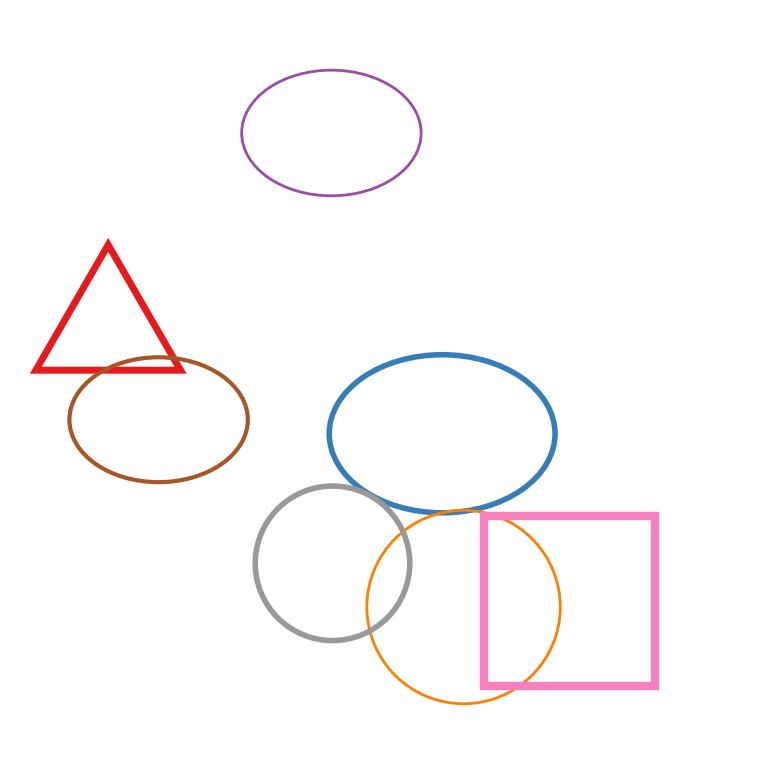[{"shape": "triangle", "thickness": 2.5, "radius": 0.54, "center": [0.141, 0.573]}, {"shape": "oval", "thickness": 2, "radius": 0.73, "center": [0.574, 0.437]}, {"shape": "oval", "thickness": 1, "radius": 0.58, "center": [0.43, 0.827]}, {"shape": "circle", "thickness": 1, "radius": 0.63, "center": [0.602, 0.212]}, {"shape": "oval", "thickness": 1.5, "radius": 0.58, "center": [0.206, 0.455]}, {"shape": "square", "thickness": 3, "radius": 0.55, "center": [0.74, 0.219]}, {"shape": "circle", "thickness": 2, "radius": 0.5, "center": [0.432, 0.268]}]